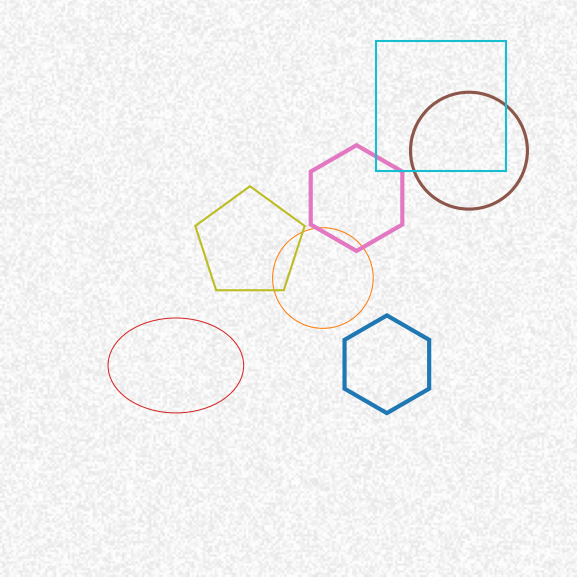[{"shape": "hexagon", "thickness": 2, "radius": 0.42, "center": [0.67, 0.368]}, {"shape": "circle", "thickness": 0.5, "radius": 0.44, "center": [0.559, 0.518]}, {"shape": "oval", "thickness": 0.5, "radius": 0.59, "center": [0.305, 0.366]}, {"shape": "circle", "thickness": 1.5, "radius": 0.51, "center": [0.812, 0.738]}, {"shape": "hexagon", "thickness": 2, "radius": 0.46, "center": [0.617, 0.656]}, {"shape": "pentagon", "thickness": 1, "radius": 0.5, "center": [0.433, 0.577]}, {"shape": "square", "thickness": 1, "radius": 0.56, "center": [0.763, 0.816]}]